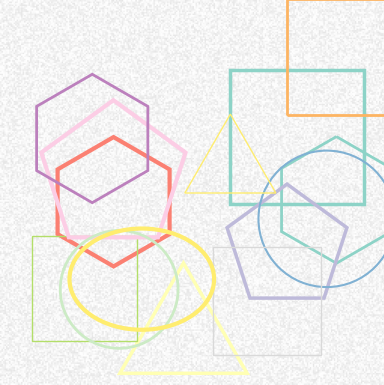[{"shape": "square", "thickness": 2.5, "radius": 0.87, "center": [0.772, 0.643]}, {"shape": "hexagon", "thickness": 2, "radius": 0.82, "center": [0.874, 0.481]}, {"shape": "triangle", "thickness": 2.5, "radius": 0.95, "center": [0.477, 0.126]}, {"shape": "pentagon", "thickness": 2.5, "radius": 0.82, "center": [0.745, 0.358]}, {"shape": "hexagon", "thickness": 3, "radius": 0.84, "center": [0.295, 0.476]}, {"shape": "circle", "thickness": 1.5, "radius": 0.89, "center": [0.849, 0.432]}, {"shape": "square", "thickness": 2, "radius": 0.75, "center": [0.896, 0.851]}, {"shape": "square", "thickness": 1, "radius": 0.68, "center": [0.219, 0.251]}, {"shape": "pentagon", "thickness": 3, "radius": 0.98, "center": [0.295, 0.543]}, {"shape": "square", "thickness": 1, "radius": 0.7, "center": [0.693, 0.219]}, {"shape": "hexagon", "thickness": 2, "radius": 0.83, "center": [0.24, 0.64]}, {"shape": "circle", "thickness": 2, "radius": 0.77, "center": [0.309, 0.248]}, {"shape": "triangle", "thickness": 1, "radius": 0.68, "center": [0.598, 0.567]}, {"shape": "oval", "thickness": 3, "radius": 0.94, "center": [0.368, 0.275]}]